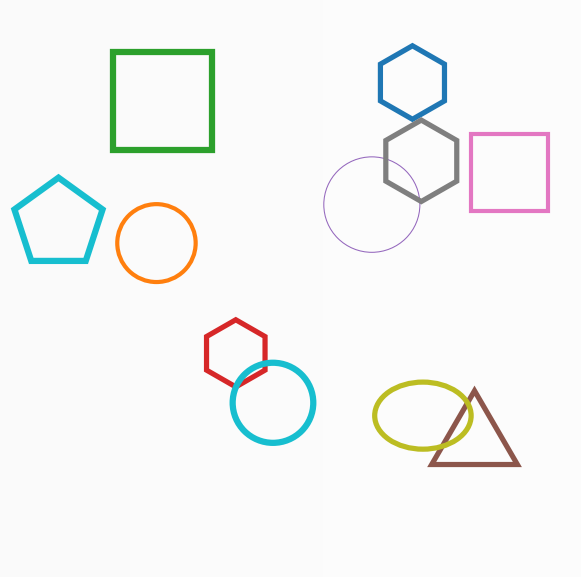[{"shape": "hexagon", "thickness": 2.5, "radius": 0.32, "center": [0.71, 0.856]}, {"shape": "circle", "thickness": 2, "radius": 0.34, "center": [0.269, 0.578]}, {"shape": "square", "thickness": 3, "radius": 0.43, "center": [0.28, 0.824]}, {"shape": "hexagon", "thickness": 2.5, "radius": 0.29, "center": [0.406, 0.387]}, {"shape": "circle", "thickness": 0.5, "radius": 0.41, "center": [0.64, 0.645]}, {"shape": "triangle", "thickness": 2.5, "radius": 0.43, "center": [0.816, 0.237]}, {"shape": "square", "thickness": 2, "radius": 0.33, "center": [0.876, 0.7]}, {"shape": "hexagon", "thickness": 2.5, "radius": 0.35, "center": [0.725, 0.721]}, {"shape": "oval", "thickness": 2.5, "radius": 0.41, "center": [0.728, 0.279]}, {"shape": "pentagon", "thickness": 3, "radius": 0.4, "center": [0.101, 0.612]}, {"shape": "circle", "thickness": 3, "radius": 0.35, "center": [0.47, 0.302]}]